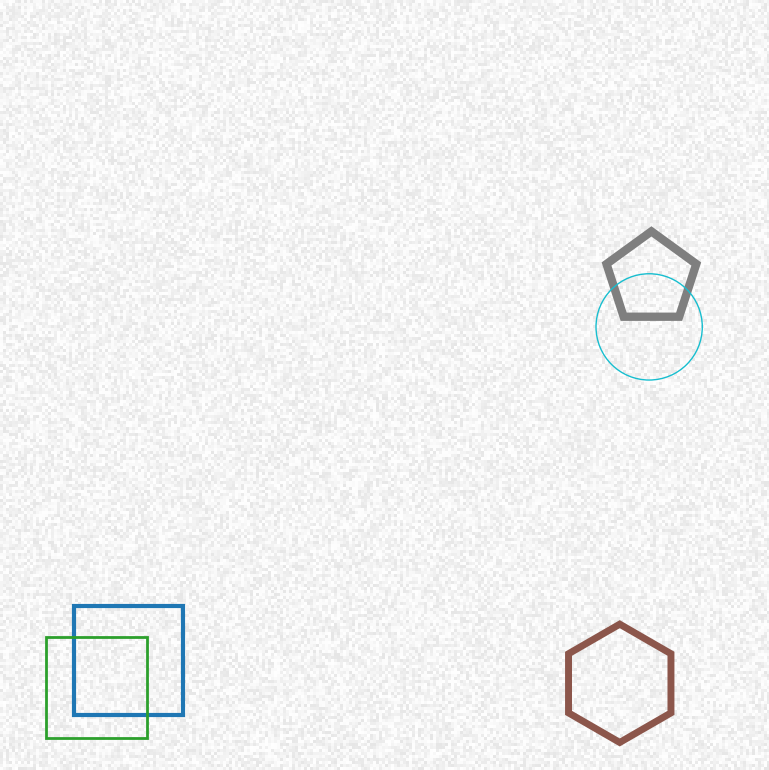[{"shape": "square", "thickness": 1.5, "radius": 0.35, "center": [0.167, 0.142]}, {"shape": "square", "thickness": 1, "radius": 0.33, "center": [0.126, 0.107]}, {"shape": "hexagon", "thickness": 2.5, "radius": 0.38, "center": [0.805, 0.113]}, {"shape": "pentagon", "thickness": 3, "radius": 0.31, "center": [0.846, 0.638]}, {"shape": "circle", "thickness": 0.5, "radius": 0.35, "center": [0.843, 0.575]}]